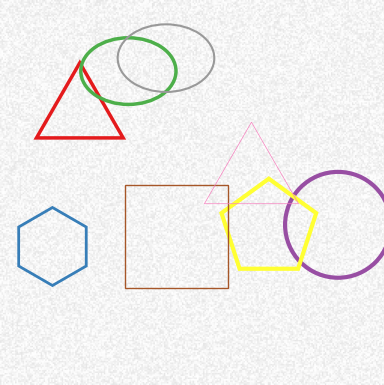[{"shape": "triangle", "thickness": 2.5, "radius": 0.65, "center": [0.207, 0.707]}, {"shape": "hexagon", "thickness": 2, "radius": 0.51, "center": [0.136, 0.36]}, {"shape": "oval", "thickness": 2.5, "radius": 0.62, "center": [0.333, 0.815]}, {"shape": "circle", "thickness": 3, "radius": 0.69, "center": [0.878, 0.416]}, {"shape": "pentagon", "thickness": 3, "radius": 0.65, "center": [0.698, 0.407]}, {"shape": "square", "thickness": 1, "radius": 0.67, "center": [0.458, 0.385]}, {"shape": "triangle", "thickness": 0.5, "radius": 0.71, "center": [0.653, 0.541]}, {"shape": "oval", "thickness": 1.5, "radius": 0.63, "center": [0.431, 0.849]}]